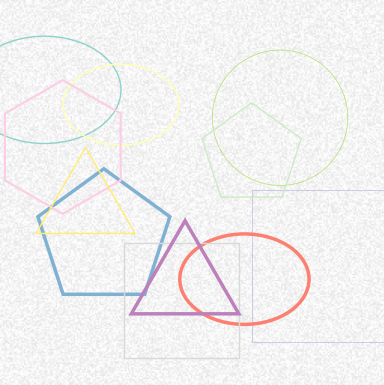[{"shape": "oval", "thickness": 1, "radius": 1.0, "center": [0.115, 0.767]}, {"shape": "oval", "thickness": 1, "radius": 0.75, "center": [0.314, 0.728]}, {"shape": "square", "thickness": 0.5, "radius": 0.99, "center": [0.852, 0.309]}, {"shape": "oval", "thickness": 2.5, "radius": 0.84, "center": [0.635, 0.275]}, {"shape": "pentagon", "thickness": 2.5, "radius": 0.9, "center": [0.27, 0.381]}, {"shape": "circle", "thickness": 0.5, "radius": 0.88, "center": [0.727, 0.694]}, {"shape": "hexagon", "thickness": 1.5, "radius": 0.87, "center": [0.163, 0.618]}, {"shape": "square", "thickness": 1, "radius": 0.74, "center": [0.472, 0.219]}, {"shape": "triangle", "thickness": 2.5, "radius": 0.81, "center": [0.481, 0.265]}, {"shape": "pentagon", "thickness": 1, "radius": 0.68, "center": [0.653, 0.598]}, {"shape": "triangle", "thickness": 1, "radius": 0.74, "center": [0.222, 0.468]}]